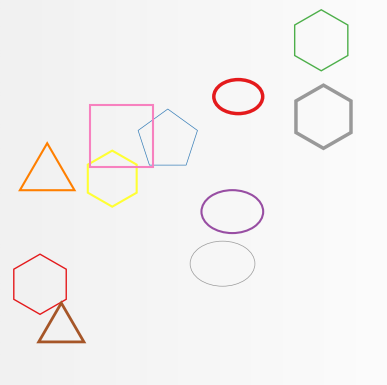[{"shape": "hexagon", "thickness": 1, "radius": 0.39, "center": [0.103, 0.262]}, {"shape": "oval", "thickness": 2.5, "radius": 0.32, "center": [0.615, 0.749]}, {"shape": "pentagon", "thickness": 0.5, "radius": 0.4, "center": [0.433, 0.636]}, {"shape": "hexagon", "thickness": 1, "radius": 0.4, "center": [0.829, 0.895]}, {"shape": "oval", "thickness": 1.5, "radius": 0.4, "center": [0.6, 0.45]}, {"shape": "triangle", "thickness": 1.5, "radius": 0.41, "center": [0.122, 0.547]}, {"shape": "hexagon", "thickness": 1.5, "radius": 0.36, "center": [0.29, 0.536]}, {"shape": "triangle", "thickness": 2, "radius": 0.34, "center": [0.158, 0.146]}, {"shape": "square", "thickness": 1.5, "radius": 0.4, "center": [0.313, 0.647]}, {"shape": "hexagon", "thickness": 2.5, "radius": 0.41, "center": [0.835, 0.697]}, {"shape": "oval", "thickness": 0.5, "radius": 0.42, "center": [0.574, 0.315]}]